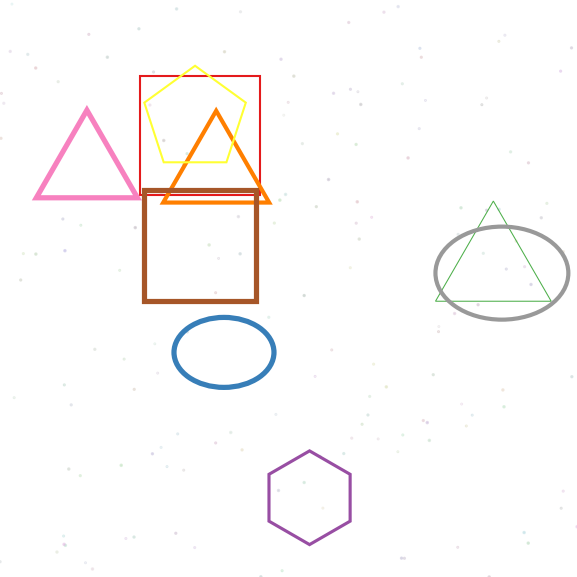[{"shape": "square", "thickness": 1, "radius": 0.52, "center": [0.347, 0.765]}, {"shape": "oval", "thickness": 2.5, "radius": 0.43, "center": [0.388, 0.389]}, {"shape": "triangle", "thickness": 0.5, "radius": 0.58, "center": [0.854, 0.535]}, {"shape": "hexagon", "thickness": 1.5, "radius": 0.41, "center": [0.536, 0.137]}, {"shape": "triangle", "thickness": 2, "radius": 0.53, "center": [0.374, 0.701]}, {"shape": "pentagon", "thickness": 1, "radius": 0.46, "center": [0.338, 0.793]}, {"shape": "square", "thickness": 2.5, "radius": 0.48, "center": [0.347, 0.574]}, {"shape": "triangle", "thickness": 2.5, "radius": 0.51, "center": [0.15, 0.707]}, {"shape": "oval", "thickness": 2, "radius": 0.58, "center": [0.869, 0.526]}]